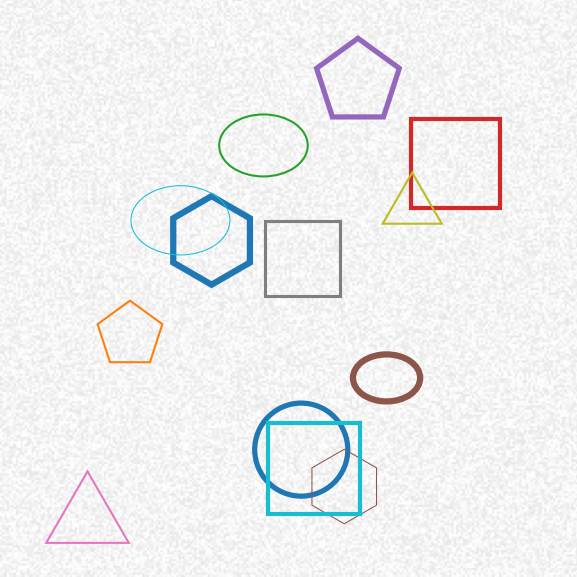[{"shape": "circle", "thickness": 2.5, "radius": 0.4, "center": [0.522, 0.221]}, {"shape": "hexagon", "thickness": 3, "radius": 0.38, "center": [0.366, 0.583]}, {"shape": "pentagon", "thickness": 1, "radius": 0.29, "center": [0.225, 0.42]}, {"shape": "oval", "thickness": 1, "radius": 0.38, "center": [0.456, 0.747]}, {"shape": "square", "thickness": 2, "radius": 0.39, "center": [0.789, 0.715]}, {"shape": "pentagon", "thickness": 2.5, "radius": 0.38, "center": [0.62, 0.858]}, {"shape": "oval", "thickness": 3, "radius": 0.29, "center": [0.669, 0.345]}, {"shape": "hexagon", "thickness": 0.5, "radius": 0.32, "center": [0.596, 0.157]}, {"shape": "triangle", "thickness": 1, "radius": 0.41, "center": [0.152, 0.1]}, {"shape": "square", "thickness": 1.5, "radius": 0.32, "center": [0.523, 0.552]}, {"shape": "triangle", "thickness": 1, "radius": 0.3, "center": [0.714, 0.641]}, {"shape": "oval", "thickness": 0.5, "radius": 0.43, "center": [0.312, 0.618]}, {"shape": "square", "thickness": 2, "radius": 0.4, "center": [0.544, 0.188]}]